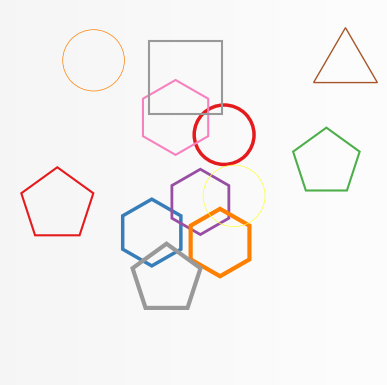[{"shape": "circle", "thickness": 2.5, "radius": 0.39, "center": [0.578, 0.65]}, {"shape": "pentagon", "thickness": 1.5, "radius": 0.49, "center": [0.148, 0.468]}, {"shape": "hexagon", "thickness": 2.5, "radius": 0.43, "center": [0.392, 0.396]}, {"shape": "pentagon", "thickness": 1.5, "radius": 0.45, "center": [0.842, 0.578]}, {"shape": "hexagon", "thickness": 2, "radius": 0.42, "center": [0.517, 0.476]}, {"shape": "hexagon", "thickness": 3, "radius": 0.44, "center": [0.568, 0.37]}, {"shape": "circle", "thickness": 0.5, "radius": 0.4, "center": [0.241, 0.843]}, {"shape": "circle", "thickness": 0.5, "radius": 0.4, "center": [0.604, 0.491]}, {"shape": "triangle", "thickness": 1, "radius": 0.48, "center": [0.892, 0.833]}, {"shape": "hexagon", "thickness": 1.5, "radius": 0.49, "center": [0.453, 0.695]}, {"shape": "square", "thickness": 1.5, "radius": 0.47, "center": [0.479, 0.798]}, {"shape": "pentagon", "thickness": 3, "radius": 0.46, "center": [0.43, 0.275]}]